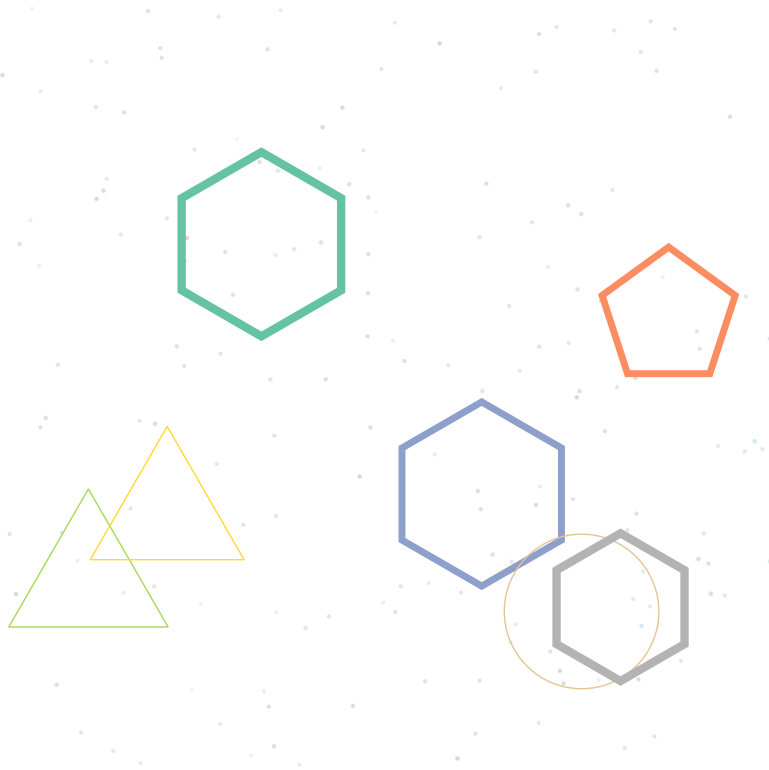[{"shape": "hexagon", "thickness": 3, "radius": 0.6, "center": [0.339, 0.683]}, {"shape": "pentagon", "thickness": 2.5, "radius": 0.45, "center": [0.868, 0.588]}, {"shape": "hexagon", "thickness": 2.5, "radius": 0.6, "center": [0.626, 0.358]}, {"shape": "triangle", "thickness": 0.5, "radius": 0.6, "center": [0.115, 0.245]}, {"shape": "triangle", "thickness": 0.5, "radius": 0.58, "center": [0.217, 0.331]}, {"shape": "circle", "thickness": 0.5, "radius": 0.5, "center": [0.755, 0.206]}, {"shape": "hexagon", "thickness": 3, "radius": 0.48, "center": [0.806, 0.211]}]